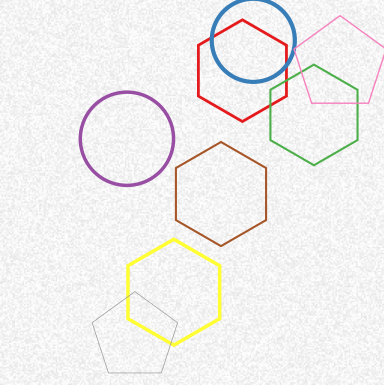[{"shape": "hexagon", "thickness": 2, "radius": 0.66, "center": [0.63, 0.816]}, {"shape": "circle", "thickness": 3, "radius": 0.54, "center": [0.658, 0.895]}, {"shape": "hexagon", "thickness": 1.5, "radius": 0.65, "center": [0.815, 0.701]}, {"shape": "circle", "thickness": 2.5, "radius": 0.61, "center": [0.33, 0.64]}, {"shape": "hexagon", "thickness": 2.5, "radius": 0.69, "center": [0.451, 0.241]}, {"shape": "hexagon", "thickness": 1.5, "radius": 0.68, "center": [0.574, 0.496]}, {"shape": "pentagon", "thickness": 1, "radius": 0.63, "center": [0.883, 0.834]}, {"shape": "pentagon", "thickness": 0.5, "radius": 0.58, "center": [0.35, 0.126]}]